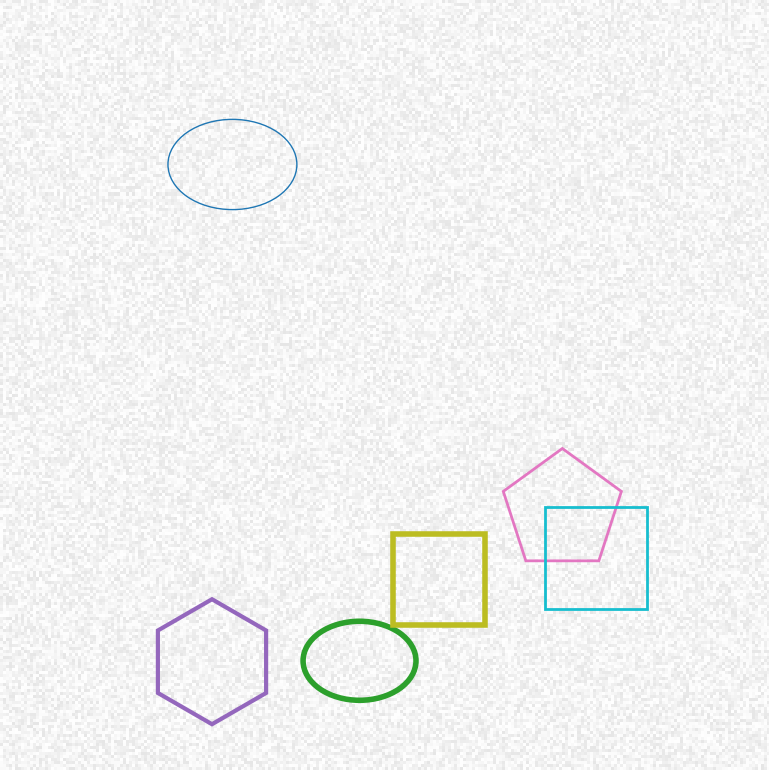[{"shape": "oval", "thickness": 0.5, "radius": 0.42, "center": [0.302, 0.786]}, {"shape": "oval", "thickness": 2, "radius": 0.37, "center": [0.467, 0.142]}, {"shape": "hexagon", "thickness": 1.5, "radius": 0.41, "center": [0.275, 0.141]}, {"shape": "pentagon", "thickness": 1, "radius": 0.4, "center": [0.73, 0.337]}, {"shape": "square", "thickness": 2, "radius": 0.3, "center": [0.57, 0.247]}, {"shape": "square", "thickness": 1, "radius": 0.33, "center": [0.774, 0.275]}]